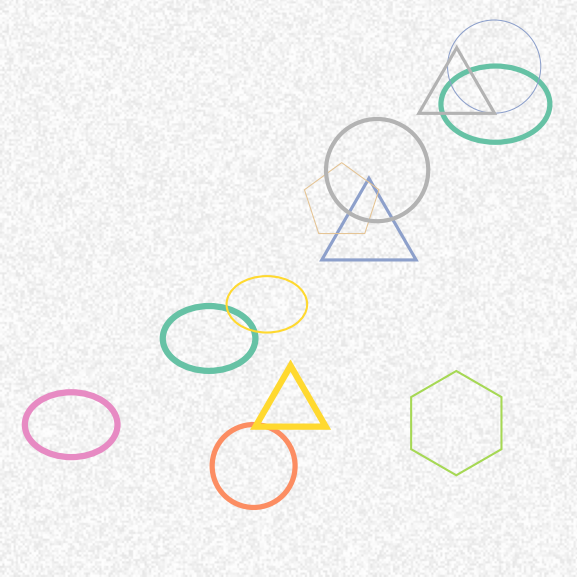[{"shape": "oval", "thickness": 2.5, "radius": 0.47, "center": [0.858, 0.819]}, {"shape": "oval", "thickness": 3, "radius": 0.4, "center": [0.362, 0.413]}, {"shape": "circle", "thickness": 2.5, "radius": 0.36, "center": [0.439, 0.192]}, {"shape": "circle", "thickness": 0.5, "radius": 0.4, "center": [0.856, 0.884]}, {"shape": "triangle", "thickness": 1.5, "radius": 0.47, "center": [0.639, 0.596]}, {"shape": "oval", "thickness": 3, "radius": 0.4, "center": [0.123, 0.264]}, {"shape": "hexagon", "thickness": 1, "radius": 0.45, "center": [0.79, 0.266]}, {"shape": "triangle", "thickness": 3, "radius": 0.35, "center": [0.503, 0.296]}, {"shape": "oval", "thickness": 1, "radius": 0.35, "center": [0.462, 0.472]}, {"shape": "pentagon", "thickness": 0.5, "radius": 0.34, "center": [0.592, 0.65]}, {"shape": "circle", "thickness": 2, "radius": 0.44, "center": [0.653, 0.705]}, {"shape": "triangle", "thickness": 1.5, "radius": 0.38, "center": [0.791, 0.841]}]